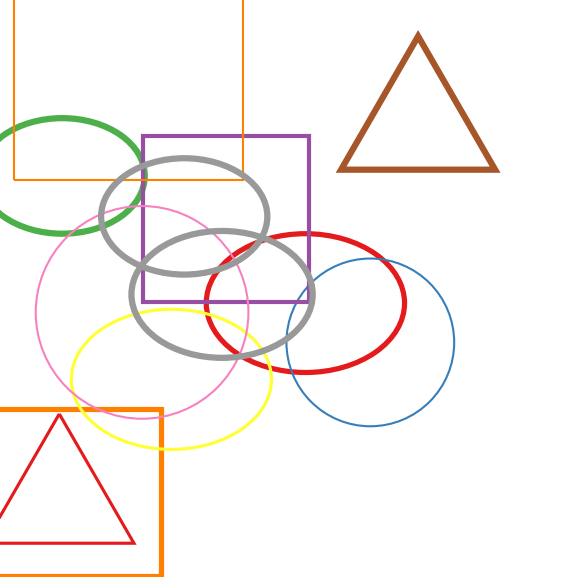[{"shape": "oval", "thickness": 2.5, "radius": 0.86, "center": [0.529, 0.474]}, {"shape": "triangle", "thickness": 1.5, "radius": 0.75, "center": [0.103, 0.133]}, {"shape": "circle", "thickness": 1, "radius": 0.73, "center": [0.641, 0.406]}, {"shape": "oval", "thickness": 3, "radius": 0.71, "center": [0.108, 0.695]}, {"shape": "square", "thickness": 2, "radius": 0.72, "center": [0.392, 0.62]}, {"shape": "square", "thickness": 1, "radius": 0.99, "center": [0.222, 0.885]}, {"shape": "square", "thickness": 2.5, "radius": 0.72, "center": [0.135, 0.146]}, {"shape": "oval", "thickness": 1.5, "radius": 0.87, "center": [0.297, 0.342]}, {"shape": "triangle", "thickness": 3, "radius": 0.77, "center": [0.724, 0.782]}, {"shape": "circle", "thickness": 1, "radius": 0.92, "center": [0.246, 0.458]}, {"shape": "oval", "thickness": 3, "radius": 0.78, "center": [0.385, 0.489]}, {"shape": "oval", "thickness": 3, "radius": 0.72, "center": [0.319, 0.624]}]